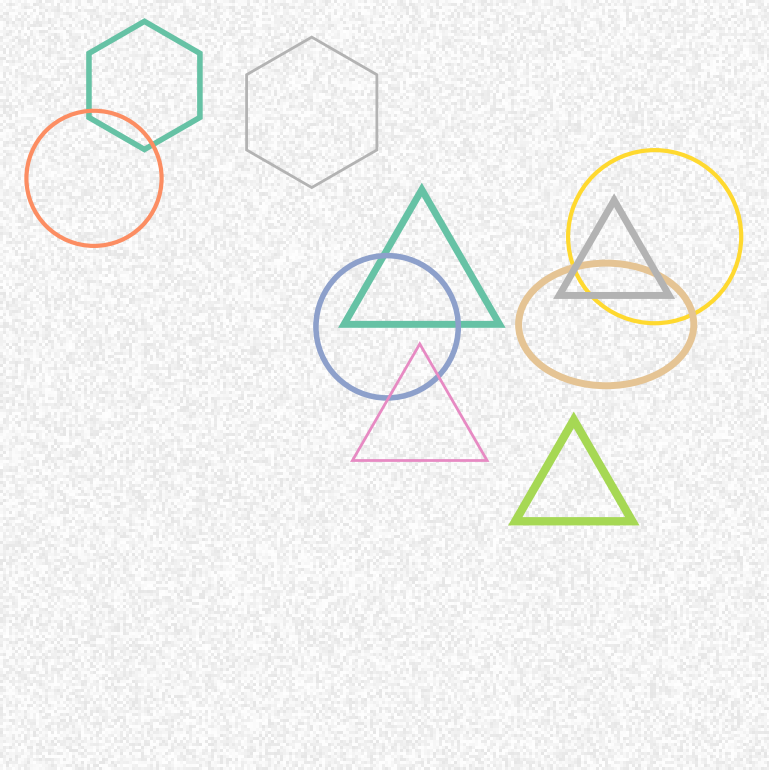[{"shape": "triangle", "thickness": 2.5, "radius": 0.58, "center": [0.548, 0.637]}, {"shape": "hexagon", "thickness": 2, "radius": 0.42, "center": [0.188, 0.889]}, {"shape": "circle", "thickness": 1.5, "radius": 0.44, "center": [0.122, 0.768]}, {"shape": "circle", "thickness": 2, "radius": 0.46, "center": [0.503, 0.576]}, {"shape": "triangle", "thickness": 1, "radius": 0.5, "center": [0.545, 0.452]}, {"shape": "triangle", "thickness": 3, "radius": 0.44, "center": [0.745, 0.367]}, {"shape": "circle", "thickness": 1.5, "radius": 0.56, "center": [0.85, 0.693]}, {"shape": "oval", "thickness": 2.5, "radius": 0.57, "center": [0.787, 0.579]}, {"shape": "hexagon", "thickness": 1, "radius": 0.49, "center": [0.405, 0.854]}, {"shape": "triangle", "thickness": 2.5, "radius": 0.41, "center": [0.798, 0.658]}]